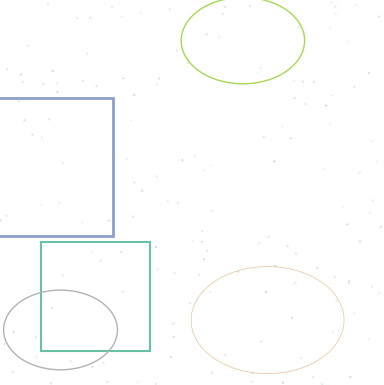[{"shape": "square", "thickness": 1.5, "radius": 0.71, "center": [0.249, 0.23]}, {"shape": "square", "thickness": 2, "radius": 0.9, "center": [0.115, 0.567]}, {"shape": "oval", "thickness": 1, "radius": 0.8, "center": [0.631, 0.895]}, {"shape": "oval", "thickness": 0.5, "radius": 0.99, "center": [0.695, 0.169]}, {"shape": "oval", "thickness": 1, "radius": 0.74, "center": [0.157, 0.143]}]